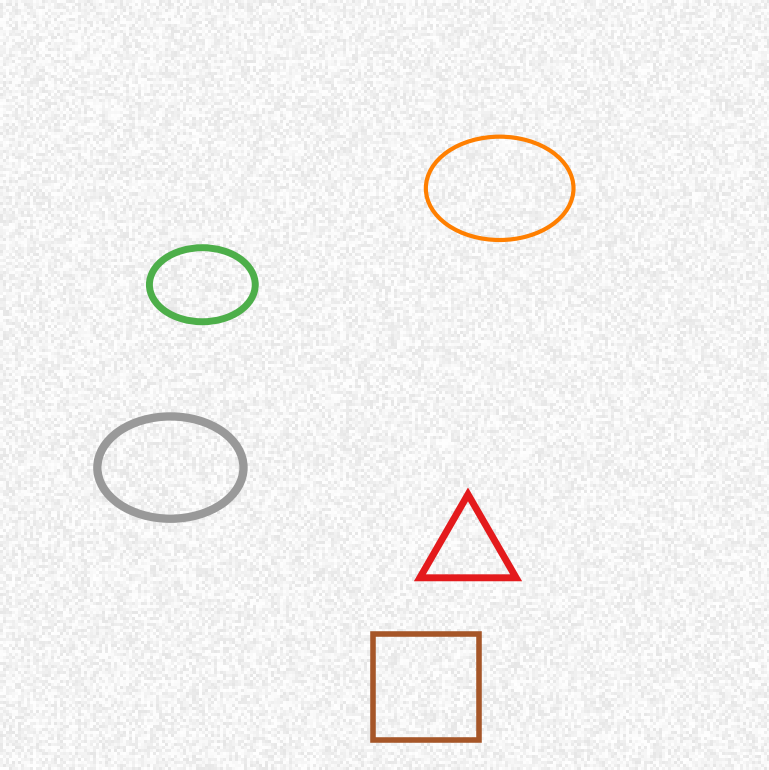[{"shape": "triangle", "thickness": 2.5, "radius": 0.36, "center": [0.608, 0.286]}, {"shape": "oval", "thickness": 2.5, "radius": 0.34, "center": [0.263, 0.63]}, {"shape": "oval", "thickness": 1.5, "radius": 0.48, "center": [0.649, 0.755]}, {"shape": "square", "thickness": 2, "radius": 0.34, "center": [0.553, 0.108]}, {"shape": "oval", "thickness": 3, "radius": 0.47, "center": [0.221, 0.393]}]